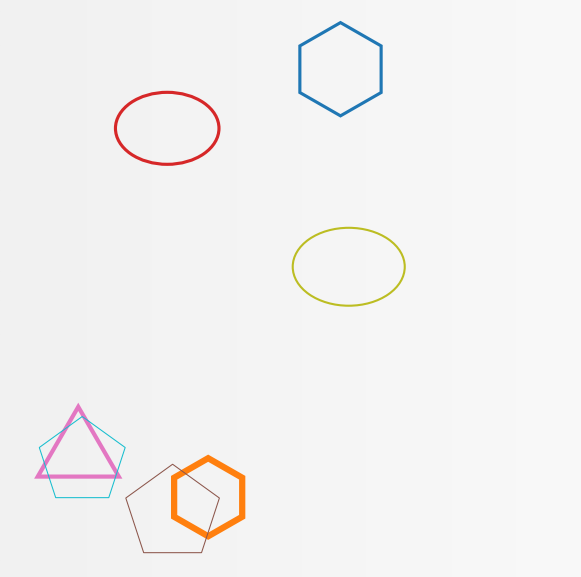[{"shape": "hexagon", "thickness": 1.5, "radius": 0.4, "center": [0.586, 0.879]}, {"shape": "hexagon", "thickness": 3, "radius": 0.34, "center": [0.358, 0.138]}, {"shape": "oval", "thickness": 1.5, "radius": 0.45, "center": [0.288, 0.777]}, {"shape": "pentagon", "thickness": 0.5, "radius": 0.42, "center": [0.297, 0.111]}, {"shape": "triangle", "thickness": 2, "radius": 0.4, "center": [0.135, 0.214]}, {"shape": "oval", "thickness": 1, "radius": 0.48, "center": [0.6, 0.537]}, {"shape": "pentagon", "thickness": 0.5, "radius": 0.39, "center": [0.141, 0.2]}]